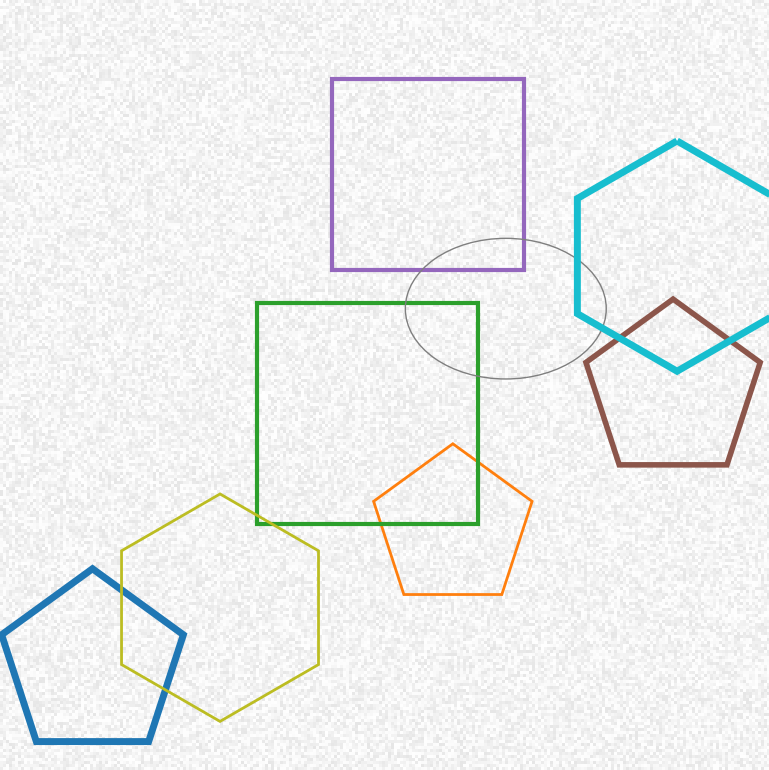[{"shape": "pentagon", "thickness": 2.5, "radius": 0.62, "center": [0.12, 0.137]}, {"shape": "pentagon", "thickness": 1, "radius": 0.54, "center": [0.588, 0.315]}, {"shape": "square", "thickness": 1.5, "radius": 0.72, "center": [0.477, 0.463]}, {"shape": "square", "thickness": 1.5, "radius": 0.62, "center": [0.556, 0.773]}, {"shape": "pentagon", "thickness": 2, "radius": 0.59, "center": [0.874, 0.493]}, {"shape": "oval", "thickness": 0.5, "radius": 0.65, "center": [0.657, 0.599]}, {"shape": "hexagon", "thickness": 1, "radius": 0.74, "center": [0.286, 0.211]}, {"shape": "hexagon", "thickness": 2.5, "radius": 0.75, "center": [0.879, 0.667]}]